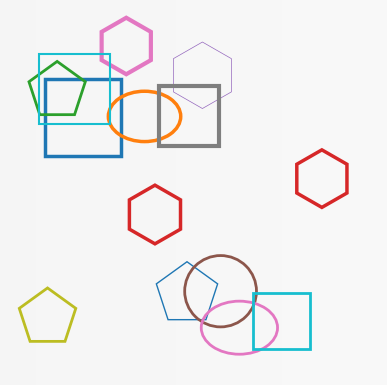[{"shape": "square", "thickness": 2.5, "radius": 0.49, "center": [0.214, 0.695]}, {"shape": "pentagon", "thickness": 1, "radius": 0.42, "center": [0.483, 0.237]}, {"shape": "oval", "thickness": 2.5, "radius": 0.47, "center": [0.373, 0.698]}, {"shape": "pentagon", "thickness": 2, "radius": 0.38, "center": [0.147, 0.764]}, {"shape": "hexagon", "thickness": 2.5, "radius": 0.38, "center": [0.4, 0.443]}, {"shape": "hexagon", "thickness": 2.5, "radius": 0.37, "center": [0.831, 0.536]}, {"shape": "hexagon", "thickness": 0.5, "radius": 0.43, "center": [0.522, 0.804]}, {"shape": "circle", "thickness": 2, "radius": 0.46, "center": [0.569, 0.244]}, {"shape": "oval", "thickness": 2, "radius": 0.49, "center": [0.618, 0.149]}, {"shape": "hexagon", "thickness": 3, "radius": 0.37, "center": [0.326, 0.881]}, {"shape": "square", "thickness": 3, "radius": 0.39, "center": [0.488, 0.698]}, {"shape": "pentagon", "thickness": 2, "radius": 0.38, "center": [0.123, 0.175]}, {"shape": "square", "thickness": 1.5, "radius": 0.46, "center": [0.193, 0.768]}, {"shape": "square", "thickness": 2, "radius": 0.37, "center": [0.727, 0.166]}]